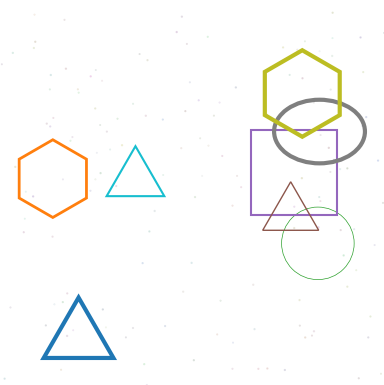[{"shape": "triangle", "thickness": 3, "radius": 0.52, "center": [0.204, 0.123]}, {"shape": "hexagon", "thickness": 2, "radius": 0.5, "center": [0.137, 0.536]}, {"shape": "circle", "thickness": 0.5, "radius": 0.47, "center": [0.826, 0.368]}, {"shape": "square", "thickness": 1.5, "radius": 0.55, "center": [0.764, 0.553]}, {"shape": "triangle", "thickness": 1, "radius": 0.42, "center": [0.755, 0.444]}, {"shape": "oval", "thickness": 3, "radius": 0.59, "center": [0.83, 0.658]}, {"shape": "hexagon", "thickness": 3, "radius": 0.56, "center": [0.785, 0.757]}, {"shape": "triangle", "thickness": 1.5, "radius": 0.43, "center": [0.352, 0.534]}]